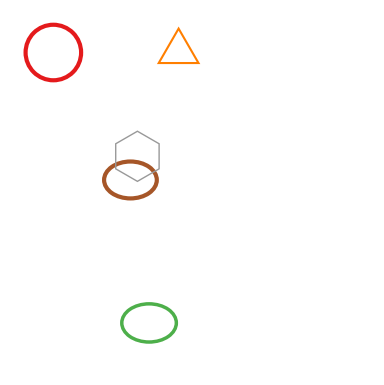[{"shape": "circle", "thickness": 3, "radius": 0.36, "center": [0.139, 0.864]}, {"shape": "oval", "thickness": 2.5, "radius": 0.35, "center": [0.387, 0.161]}, {"shape": "triangle", "thickness": 1.5, "radius": 0.3, "center": [0.464, 0.866]}, {"shape": "oval", "thickness": 3, "radius": 0.34, "center": [0.339, 0.533]}, {"shape": "hexagon", "thickness": 1, "radius": 0.33, "center": [0.357, 0.594]}]